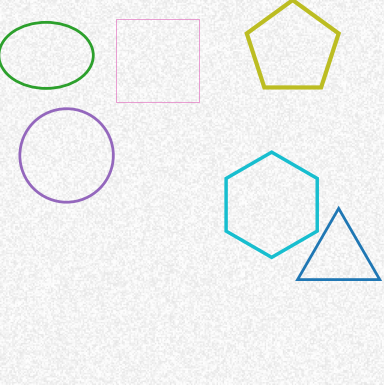[{"shape": "triangle", "thickness": 2, "radius": 0.62, "center": [0.88, 0.335]}, {"shape": "oval", "thickness": 2, "radius": 0.61, "center": [0.12, 0.856]}, {"shape": "circle", "thickness": 2, "radius": 0.61, "center": [0.173, 0.596]}, {"shape": "square", "thickness": 0.5, "radius": 0.54, "center": [0.409, 0.844]}, {"shape": "pentagon", "thickness": 3, "radius": 0.63, "center": [0.76, 0.874]}, {"shape": "hexagon", "thickness": 2.5, "radius": 0.68, "center": [0.706, 0.468]}]